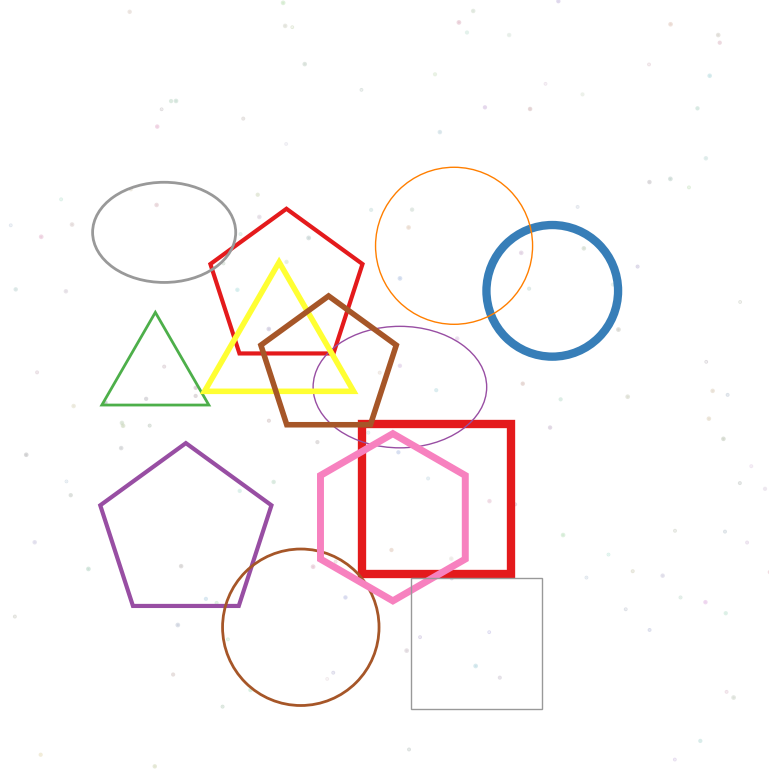[{"shape": "pentagon", "thickness": 1.5, "radius": 0.52, "center": [0.372, 0.625]}, {"shape": "square", "thickness": 3, "radius": 0.49, "center": [0.567, 0.352]}, {"shape": "circle", "thickness": 3, "radius": 0.43, "center": [0.717, 0.622]}, {"shape": "triangle", "thickness": 1, "radius": 0.4, "center": [0.202, 0.514]}, {"shape": "oval", "thickness": 0.5, "radius": 0.56, "center": [0.519, 0.497]}, {"shape": "pentagon", "thickness": 1.5, "radius": 0.58, "center": [0.241, 0.308]}, {"shape": "circle", "thickness": 0.5, "radius": 0.51, "center": [0.59, 0.681]}, {"shape": "triangle", "thickness": 2, "radius": 0.56, "center": [0.362, 0.548]}, {"shape": "circle", "thickness": 1, "radius": 0.51, "center": [0.391, 0.185]}, {"shape": "pentagon", "thickness": 2, "radius": 0.46, "center": [0.427, 0.523]}, {"shape": "hexagon", "thickness": 2.5, "radius": 0.54, "center": [0.51, 0.328]}, {"shape": "square", "thickness": 0.5, "radius": 0.42, "center": [0.619, 0.164]}, {"shape": "oval", "thickness": 1, "radius": 0.46, "center": [0.213, 0.698]}]